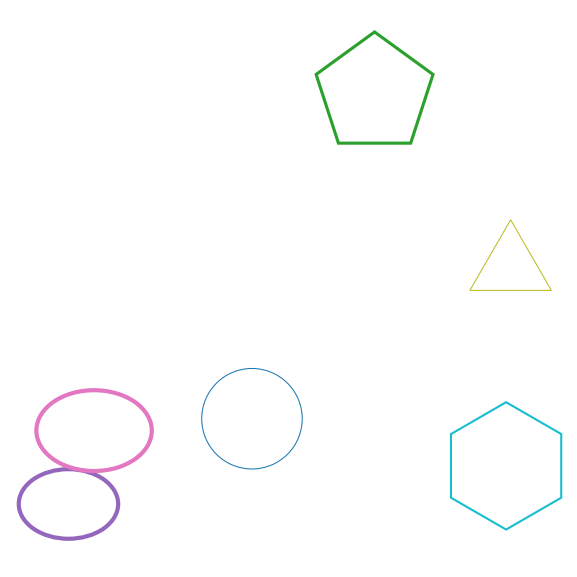[{"shape": "circle", "thickness": 0.5, "radius": 0.44, "center": [0.436, 0.274]}, {"shape": "pentagon", "thickness": 1.5, "radius": 0.53, "center": [0.649, 0.837]}, {"shape": "oval", "thickness": 2, "radius": 0.43, "center": [0.119, 0.126]}, {"shape": "oval", "thickness": 2, "radius": 0.5, "center": [0.163, 0.253]}, {"shape": "triangle", "thickness": 0.5, "radius": 0.41, "center": [0.884, 0.537]}, {"shape": "hexagon", "thickness": 1, "radius": 0.55, "center": [0.876, 0.192]}]